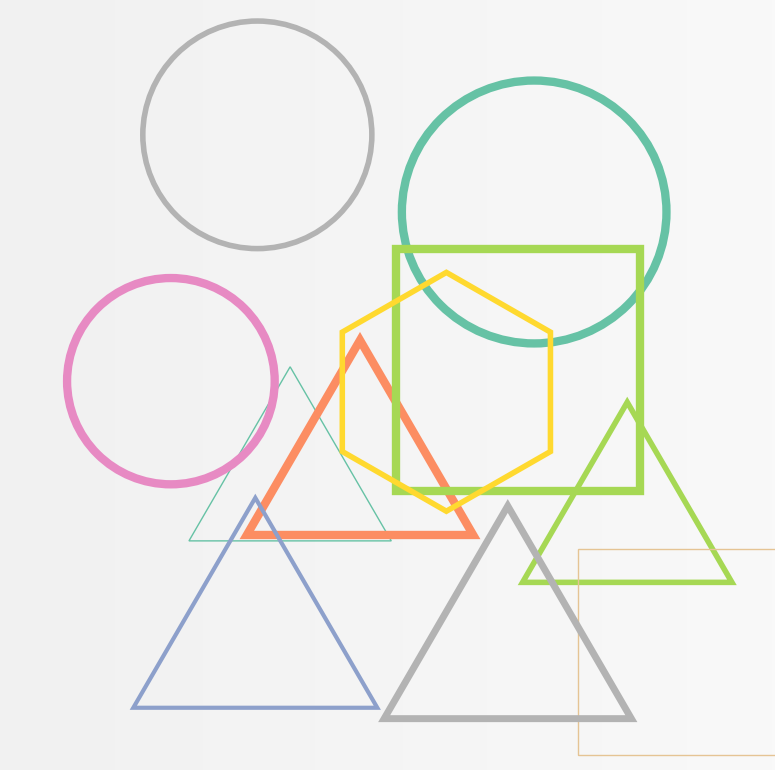[{"shape": "circle", "thickness": 3, "radius": 0.85, "center": [0.689, 0.725]}, {"shape": "triangle", "thickness": 0.5, "radius": 0.75, "center": [0.374, 0.373]}, {"shape": "triangle", "thickness": 3, "radius": 0.84, "center": [0.465, 0.39]}, {"shape": "triangle", "thickness": 1.5, "radius": 0.91, "center": [0.329, 0.172]}, {"shape": "circle", "thickness": 3, "radius": 0.67, "center": [0.22, 0.505]}, {"shape": "square", "thickness": 3, "radius": 0.79, "center": [0.669, 0.52]}, {"shape": "triangle", "thickness": 2, "radius": 0.78, "center": [0.809, 0.322]}, {"shape": "hexagon", "thickness": 2, "radius": 0.78, "center": [0.576, 0.491]}, {"shape": "square", "thickness": 0.5, "radius": 0.67, "center": [0.879, 0.154]}, {"shape": "triangle", "thickness": 2.5, "radius": 0.92, "center": [0.655, 0.159]}, {"shape": "circle", "thickness": 2, "radius": 0.74, "center": [0.332, 0.825]}]